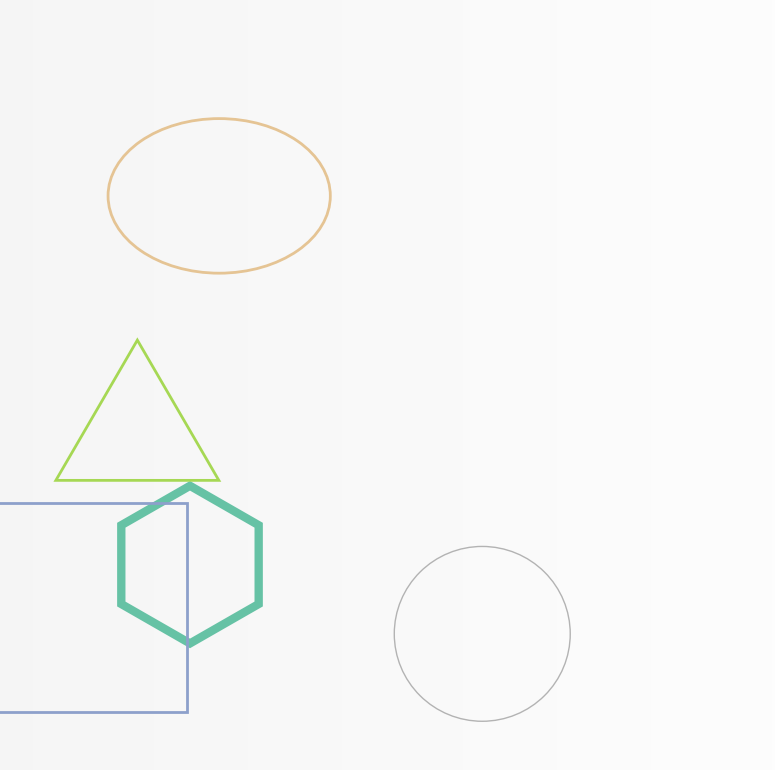[{"shape": "hexagon", "thickness": 3, "radius": 0.51, "center": [0.245, 0.267]}, {"shape": "square", "thickness": 1, "radius": 0.68, "center": [0.106, 0.211]}, {"shape": "triangle", "thickness": 1, "radius": 0.61, "center": [0.177, 0.437]}, {"shape": "oval", "thickness": 1, "radius": 0.72, "center": [0.283, 0.746]}, {"shape": "circle", "thickness": 0.5, "radius": 0.57, "center": [0.622, 0.177]}]